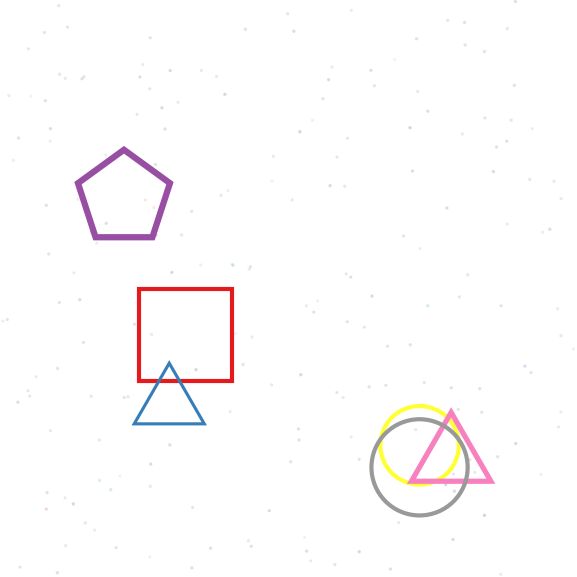[{"shape": "square", "thickness": 2, "radius": 0.4, "center": [0.321, 0.419]}, {"shape": "triangle", "thickness": 1.5, "radius": 0.35, "center": [0.293, 0.3]}, {"shape": "pentagon", "thickness": 3, "radius": 0.42, "center": [0.215, 0.656]}, {"shape": "circle", "thickness": 2, "radius": 0.34, "center": [0.727, 0.228]}, {"shape": "triangle", "thickness": 2.5, "radius": 0.4, "center": [0.781, 0.206]}, {"shape": "circle", "thickness": 2, "radius": 0.42, "center": [0.727, 0.19]}]